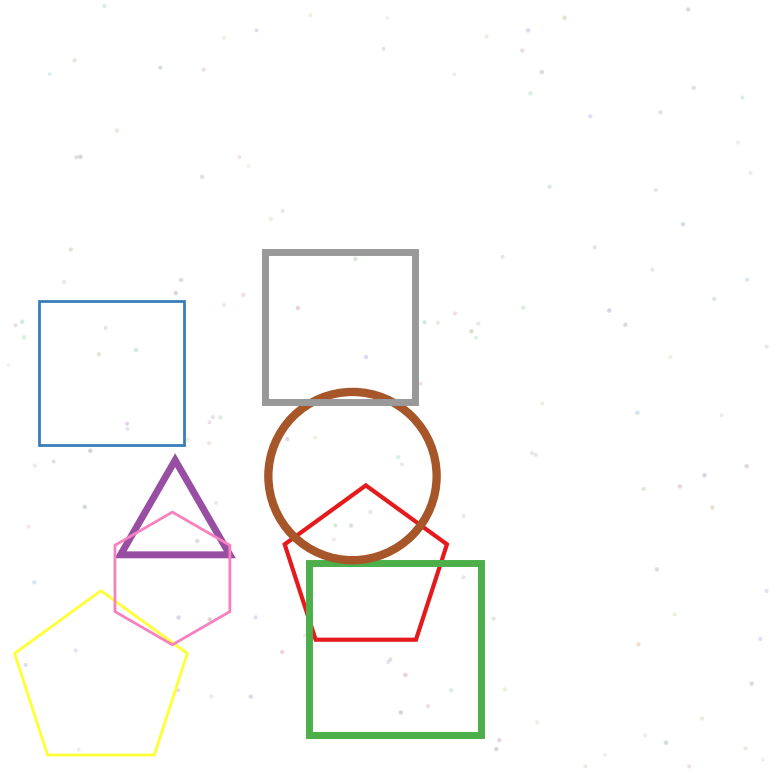[{"shape": "pentagon", "thickness": 1.5, "radius": 0.55, "center": [0.475, 0.259]}, {"shape": "square", "thickness": 1, "radius": 0.47, "center": [0.145, 0.516]}, {"shape": "square", "thickness": 2.5, "radius": 0.56, "center": [0.513, 0.157]}, {"shape": "triangle", "thickness": 2.5, "radius": 0.41, "center": [0.227, 0.32]}, {"shape": "pentagon", "thickness": 1, "radius": 0.59, "center": [0.131, 0.115]}, {"shape": "circle", "thickness": 3, "radius": 0.55, "center": [0.458, 0.382]}, {"shape": "hexagon", "thickness": 1, "radius": 0.43, "center": [0.224, 0.249]}, {"shape": "square", "thickness": 2.5, "radius": 0.49, "center": [0.442, 0.575]}]